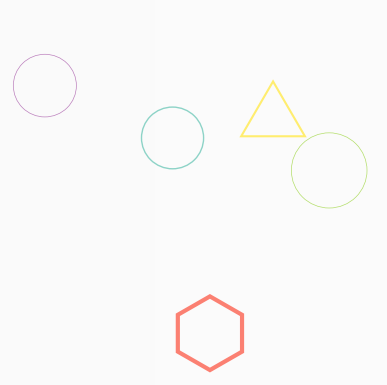[{"shape": "circle", "thickness": 1, "radius": 0.4, "center": [0.445, 0.642]}, {"shape": "hexagon", "thickness": 3, "radius": 0.48, "center": [0.542, 0.134]}, {"shape": "circle", "thickness": 0.5, "radius": 0.49, "center": [0.85, 0.557]}, {"shape": "circle", "thickness": 0.5, "radius": 0.41, "center": [0.116, 0.778]}, {"shape": "triangle", "thickness": 1.5, "radius": 0.47, "center": [0.705, 0.694]}]